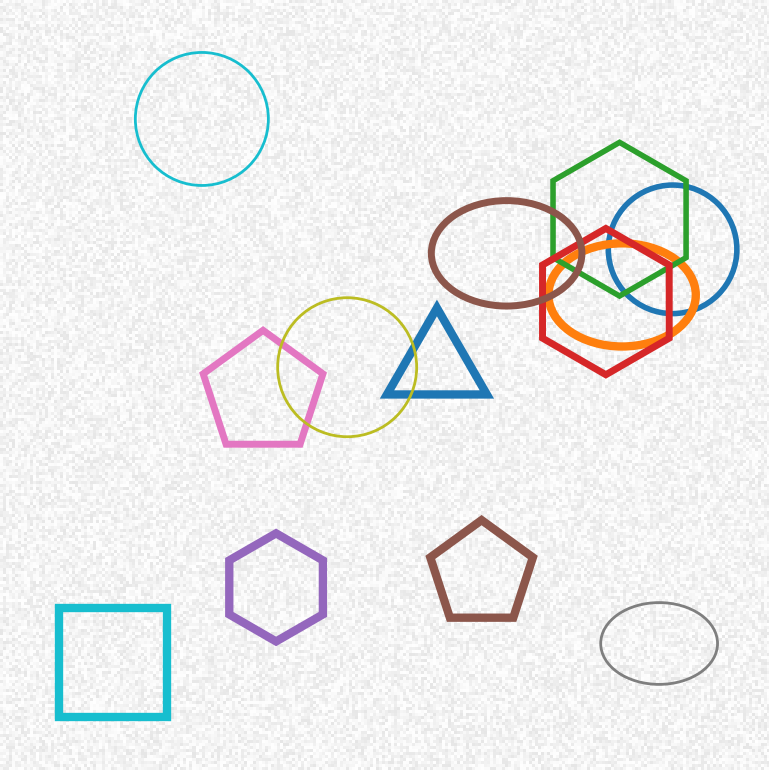[{"shape": "triangle", "thickness": 3, "radius": 0.37, "center": [0.567, 0.525]}, {"shape": "circle", "thickness": 2, "radius": 0.42, "center": [0.873, 0.676]}, {"shape": "oval", "thickness": 3, "radius": 0.48, "center": [0.808, 0.617]}, {"shape": "hexagon", "thickness": 2, "radius": 0.5, "center": [0.805, 0.715]}, {"shape": "hexagon", "thickness": 2.5, "radius": 0.47, "center": [0.787, 0.608]}, {"shape": "hexagon", "thickness": 3, "radius": 0.35, "center": [0.359, 0.237]}, {"shape": "pentagon", "thickness": 3, "radius": 0.35, "center": [0.625, 0.254]}, {"shape": "oval", "thickness": 2.5, "radius": 0.49, "center": [0.658, 0.671]}, {"shape": "pentagon", "thickness": 2.5, "radius": 0.41, "center": [0.342, 0.489]}, {"shape": "oval", "thickness": 1, "radius": 0.38, "center": [0.856, 0.164]}, {"shape": "circle", "thickness": 1, "radius": 0.45, "center": [0.451, 0.523]}, {"shape": "circle", "thickness": 1, "radius": 0.43, "center": [0.262, 0.846]}, {"shape": "square", "thickness": 3, "radius": 0.35, "center": [0.147, 0.14]}]